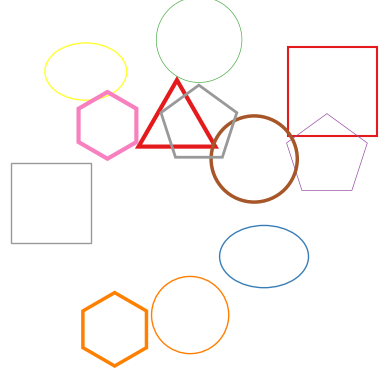[{"shape": "square", "thickness": 1.5, "radius": 0.58, "center": [0.863, 0.762]}, {"shape": "triangle", "thickness": 3, "radius": 0.58, "center": [0.46, 0.677]}, {"shape": "oval", "thickness": 1, "radius": 0.58, "center": [0.686, 0.334]}, {"shape": "circle", "thickness": 0.5, "radius": 0.56, "center": [0.517, 0.897]}, {"shape": "pentagon", "thickness": 0.5, "radius": 0.55, "center": [0.849, 0.595]}, {"shape": "hexagon", "thickness": 2.5, "radius": 0.48, "center": [0.298, 0.145]}, {"shape": "circle", "thickness": 1, "radius": 0.5, "center": [0.494, 0.182]}, {"shape": "oval", "thickness": 1, "radius": 0.53, "center": [0.223, 0.814]}, {"shape": "circle", "thickness": 2.5, "radius": 0.56, "center": [0.66, 0.587]}, {"shape": "hexagon", "thickness": 3, "radius": 0.43, "center": [0.279, 0.674]}, {"shape": "square", "thickness": 1, "radius": 0.52, "center": [0.132, 0.473]}, {"shape": "pentagon", "thickness": 2, "radius": 0.52, "center": [0.517, 0.675]}]